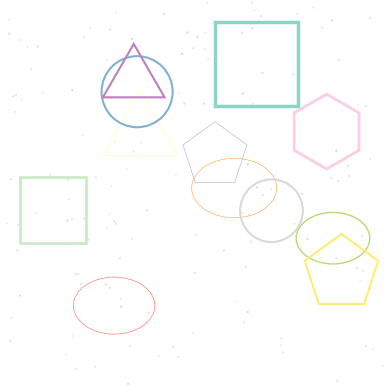[{"shape": "square", "thickness": 2.5, "radius": 0.54, "center": [0.666, 0.835]}, {"shape": "triangle", "thickness": 0.5, "radius": 0.56, "center": [0.364, 0.653]}, {"shape": "pentagon", "thickness": 0.5, "radius": 0.44, "center": [0.558, 0.597]}, {"shape": "oval", "thickness": 0.5, "radius": 0.53, "center": [0.296, 0.206]}, {"shape": "circle", "thickness": 1.5, "radius": 0.46, "center": [0.356, 0.762]}, {"shape": "oval", "thickness": 0.5, "radius": 0.55, "center": [0.608, 0.512]}, {"shape": "oval", "thickness": 1, "radius": 0.48, "center": [0.865, 0.381]}, {"shape": "hexagon", "thickness": 2, "radius": 0.49, "center": [0.848, 0.658]}, {"shape": "circle", "thickness": 1.5, "radius": 0.41, "center": [0.705, 0.453]}, {"shape": "triangle", "thickness": 1.5, "radius": 0.46, "center": [0.347, 0.793]}, {"shape": "square", "thickness": 2, "radius": 0.43, "center": [0.138, 0.454]}, {"shape": "pentagon", "thickness": 1.5, "radius": 0.5, "center": [0.887, 0.292]}]